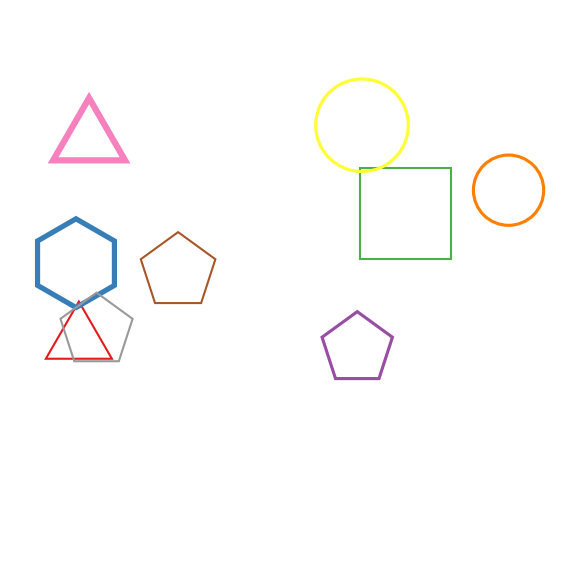[{"shape": "triangle", "thickness": 1, "radius": 0.33, "center": [0.137, 0.411]}, {"shape": "hexagon", "thickness": 2.5, "radius": 0.38, "center": [0.132, 0.543]}, {"shape": "square", "thickness": 1, "radius": 0.4, "center": [0.702, 0.63]}, {"shape": "pentagon", "thickness": 1.5, "radius": 0.32, "center": [0.619, 0.395]}, {"shape": "circle", "thickness": 1.5, "radius": 0.3, "center": [0.881, 0.67]}, {"shape": "circle", "thickness": 1.5, "radius": 0.4, "center": [0.627, 0.782]}, {"shape": "pentagon", "thickness": 1, "radius": 0.34, "center": [0.308, 0.529]}, {"shape": "triangle", "thickness": 3, "radius": 0.36, "center": [0.154, 0.757]}, {"shape": "pentagon", "thickness": 1, "radius": 0.33, "center": [0.167, 0.427]}]